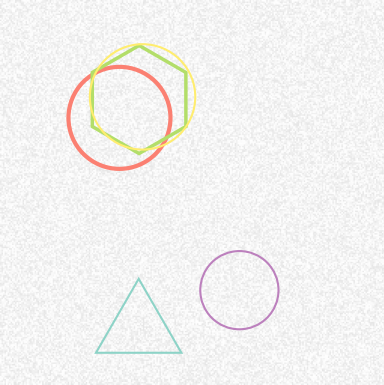[{"shape": "triangle", "thickness": 1.5, "radius": 0.64, "center": [0.36, 0.148]}, {"shape": "circle", "thickness": 3, "radius": 0.66, "center": [0.31, 0.694]}, {"shape": "hexagon", "thickness": 2.5, "radius": 0.7, "center": [0.361, 0.742]}, {"shape": "circle", "thickness": 1.5, "radius": 0.51, "center": [0.622, 0.246]}, {"shape": "circle", "thickness": 1.5, "radius": 0.68, "center": [0.37, 0.748]}]